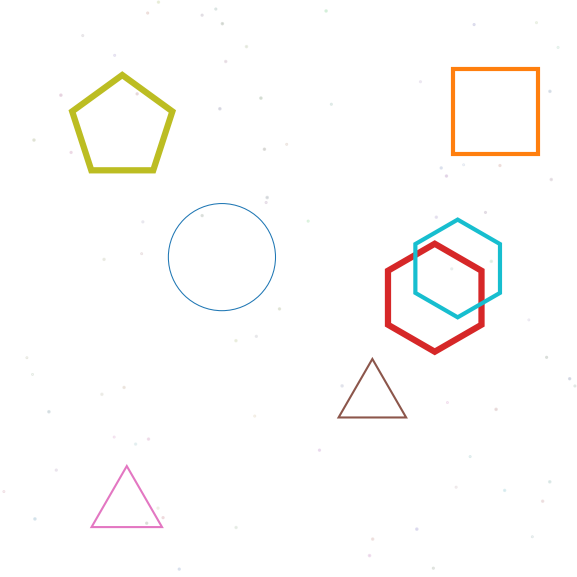[{"shape": "circle", "thickness": 0.5, "radius": 0.46, "center": [0.384, 0.554]}, {"shape": "square", "thickness": 2, "radius": 0.37, "center": [0.857, 0.806]}, {"shape": "hexagon", "thickness": 3, "radius": 0.47, "center": [0.753, 0.484]}, {"shape": "triangle", "thickness": 1, "radius": 0.34, "center": [0.645, 0.31]}, {"shape": "triangle", "thickness": 1, "radius": 0.35, "center": [0.22, 0.122]}, {"shape": "pentagon", "thickness": 3, "radius": 0.46, "center": [0.212, 0.778]}, {"shape": "hexagon", "thickness": 2, "radius": 0.42, "center": [0.793, 0.534]}]